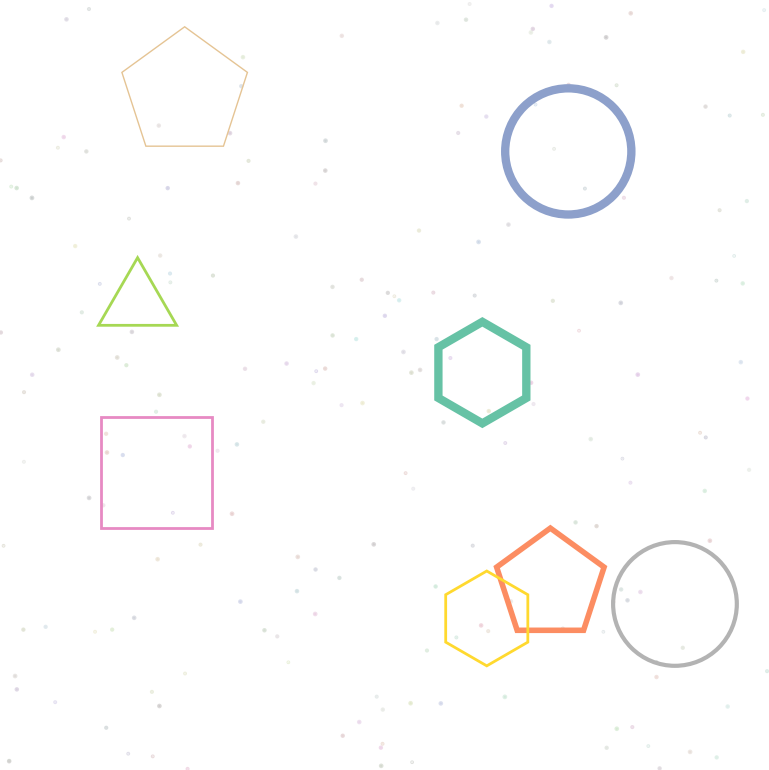[{"shape": "hexagon", "thickness": 3, "radius": 0.33, "center": [0.626, 0.516]}, {"shape": "pentagon", "thickness": 2, "radius": 0.37, "center": [0.715, 0.241]}, {"shape": "circle", "thickness": 3, "radius": 0.41, "center": [0.738, 0.803]}, {"shape": "square", "thickness": 1, "radius": 0.36, "center": [0.203, 0.386]}, {"shape": "triangle", "thickness": 1, "radius": 0.29, "center": [0.179, 0.607]}, {"shape": "hexagon", "thickness": 1, "radius": 0.31, "center": [0.632, 0.197]}, {"shape": "pentagon", "thickness": 0.5, "radius": 0.43, "center": [0.24, 0.879]}, {"shape": "circle", "thickness": 1.5, "radius": 0.4, "center": [0.877, 0.216]}]